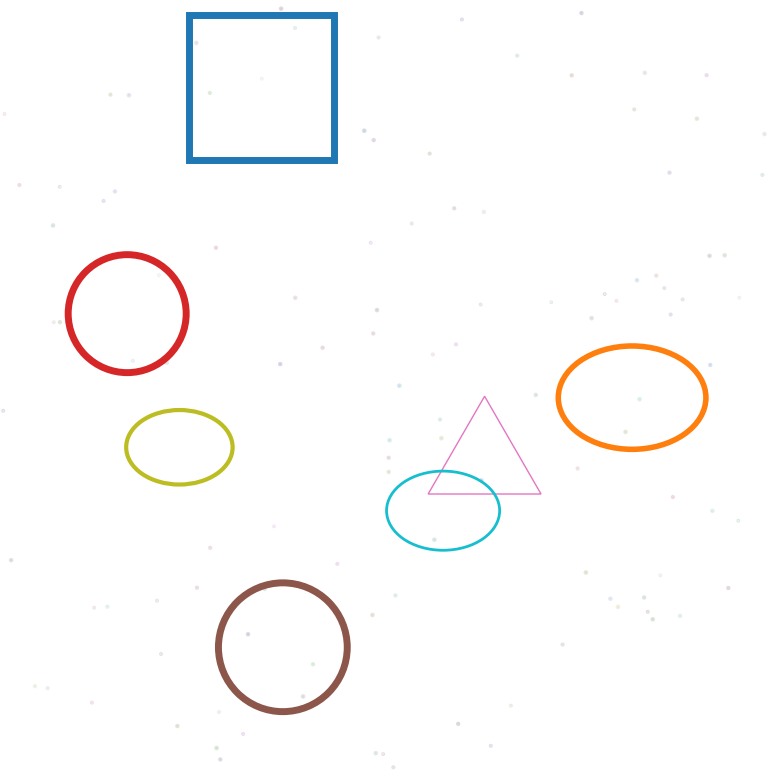[{"shape": "square", "thickness": 2.5, "radius": 0.47, "center": [0.34, 0.886]}, {"shape": "oval", "thickness": 2, "radius": 0.48, "center": [0.821, 0.484]}, {"shape": "circle", "thickness": 2.5, "radius": 0.38, "center": [0.165, 0.593]}, {"shape": "circle", "thickness": 2.5, "radius": 0.42, "center": [0.367, 0.159]}, {"shape": "triangle", "thickness": 0.5, "radius": 0.42, "center": [0.629, 0.401]}, {"shape": "oval", "thickness": 1.5, "radius": 0.35, "center": [0.233, 0.419]}, {"shape": "oval", "thickness": 1, "radius": 0.37, "center": [0.575, 0.337]}]